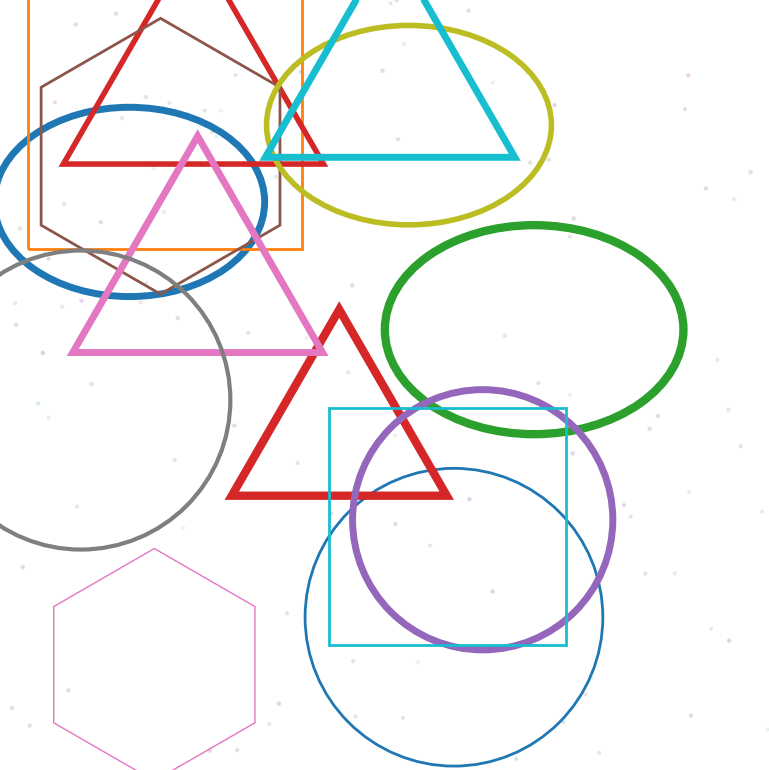[{"shape": "oval", "thickness": 2.5, "radius": 0.88, "center": [0.168, 0.738]}, {"shape": "circle", "thickness": 1, "radius": 0.97, "center": [0.59, 0.198]}, {"shape": "square", "thickness": 1, "radius": 0.89, "center": [0.215, 0.855]}, {"shape": "oval", "thickness": 3, "radius": 0.97, "center": [0.694, 0.572]}, {"shape": "triangle", "thickness": 2, "radius": 0.98, "center": [0.251, 0.885]}, {"shape": "triangle", "thickness": 3, "radius": 0.81, "center": [0.441, 0.437]}, {"shape": "circle", "thickness": 2.5, "radius": 0.84, "center": [0.627, 0.325]}, {"shape": "hexagon", "thickness": 1, "radius": 0.9, "center": [0.209, 0.797]}, {"shape": "triangle", "thickness": 2.5, "radius": 0.94, "center": [0.257, 0.636]}, {"shape": "hexagon", "thickness": 0.5, "radius": 0.75, "center": [0.2, 0.137]}, {"shape": "circle", "thickness": 1.5, "radius": 0.97, "center": [0.105, 0.48]}, {"shape": "oval", "thickness": 2, "radius": 0.92, "center": [0.531, 0.837]}, {"shape": "square", "thickness": 1, "radius": 0.77, "center": [0.581, 0.316]}, {"shape": "triangle", "thickness": 2.5, "radius": 0.94, "center": [0.507, 0.889]}]